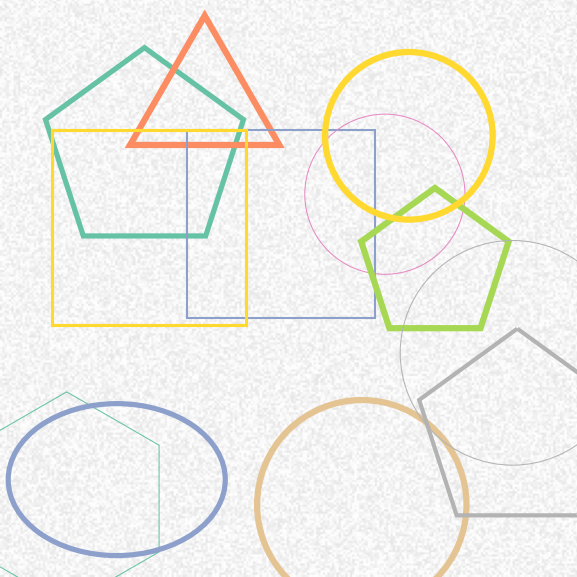[{"shape": "hexagon", "thickness": 0.5, "radius": 0.92, "center": [0.115, 0.136]}, {"shape": "pentagon", "thickness": 2.5, "radius": 0.9, "center": [0.25, 0.736]}, {"shape": "triangle", "thickness": 3, "radius": 0.75, "center": [0.354, 0.823]}, {"shape": "square", "thickness": 1, "radius": 0.82, "center": [0.486, 0.611]}, {"shape": "oval", "thickness": 2.5, "radius": 0.94, "center": [0.202, 0.169]}, {"shape": "circle", "thickness": 0.5, "radius": 0.69, "center": [0.666, 0.663]}, {"shape": "pentagon", "thickness": 3, "radius": 0.67, "center": [0.753, 0.539]}, {"shape": "circle", "thickness": 3, "radius": 0.73, "center": [0.708, 0.764]}, {"shape": "square", "thickness": 1.5, "radius": 0.84, "center": [0.258, 0.604]}, {"shape": "circle", "thickness": 3, "radius": 0.91, "center": [0.626, 0.125]}, {"shape": "pentagon", "thickness": 2, "radius": 0.89, "center": [0.896, 0.251]}, {"shape": "circle", "thickness": 0.5, "radius": 0.97, "center": [0.888, 0.388]}]